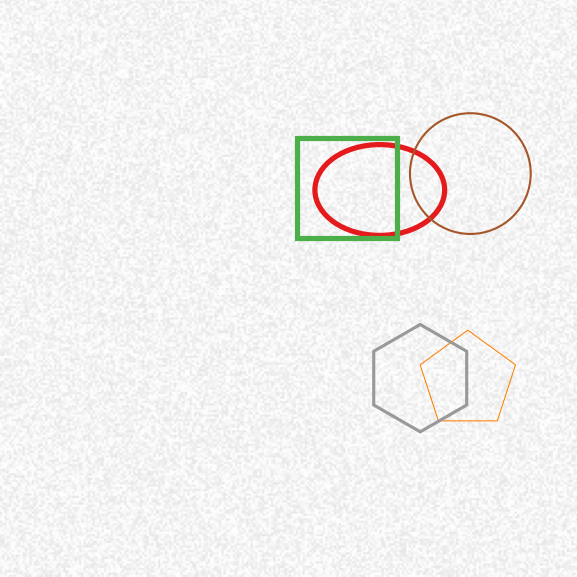[{"shape": "oval", "thickness": 2.5, "radius": 0.56, "center": [0.658, 0.67]}, {"shape": "square", "thickness": 2.5, "radius": 0.43, "center": [0.601, 0.673]}, {"shape": "pentagon", "thickness": 0.5, "radius": 0.43, "center": [0.81, 0.341]}, {"shape": "circle", "thickness": 1, "radius": 0.52, "center": [0.814, 0.699]}, {"shape": "hexagon", "thickness": 1.5, "radius": 0.46, "center": [0.728, 0.344]}]